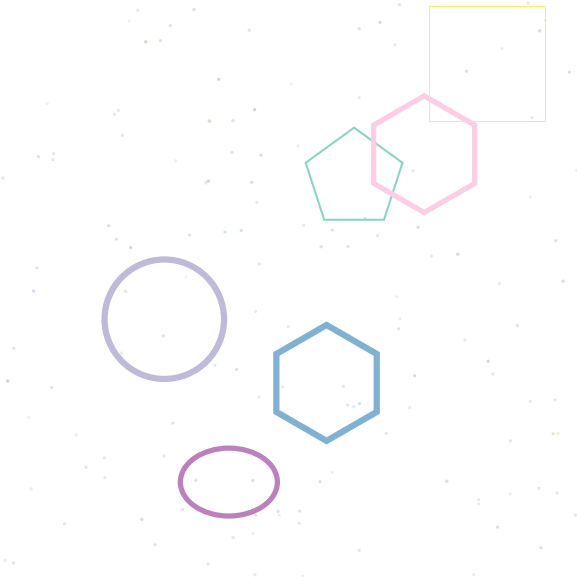[{"shape": "pentagon", "thickness": 1, "radius": 0.44, "center": [0.613, 0.69]}, {"shape": "circle", "thickness": 3, "radius": 0.52, "center": [0.285, 0.446]}, {"shape": "hexagon", "thickness": 3, "radius": 0.5, "center": [0.565, 0.336]}, {"shape": "hexagon", "thickness": 2.5, "radius": 0.5, "center": [0.735, 0.732]}, {"shape": "oval", "thickness": 2.5, "radius": 0.42, "center": [0.396, 0.164]}, {"shape": "square", "thickness": 0.5, "radius": 0.5, "center": [0.844, 0.889]}]